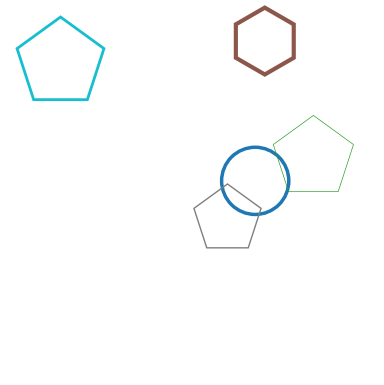[{"shape": "circle", "thickness": 2.5, "radius": 0.44, "center": [0.663, 0.53]}, {"shape": "pentagon", "thickness": 0.5, "radius": 0.55, "center": [0.814, 0.591]}, {"shape": "hexagon", "thickness": 3, "radius": 0.43, "center": [0.688, 0.893]}, {"shape": "pentagon", "thickness": 1, "radius": 0.46, "center": [0.591, 0.43]}, {"shape": "pentagon", "thickness": 2, "radius": 0.59, "center": [0.157, 0.837]}]